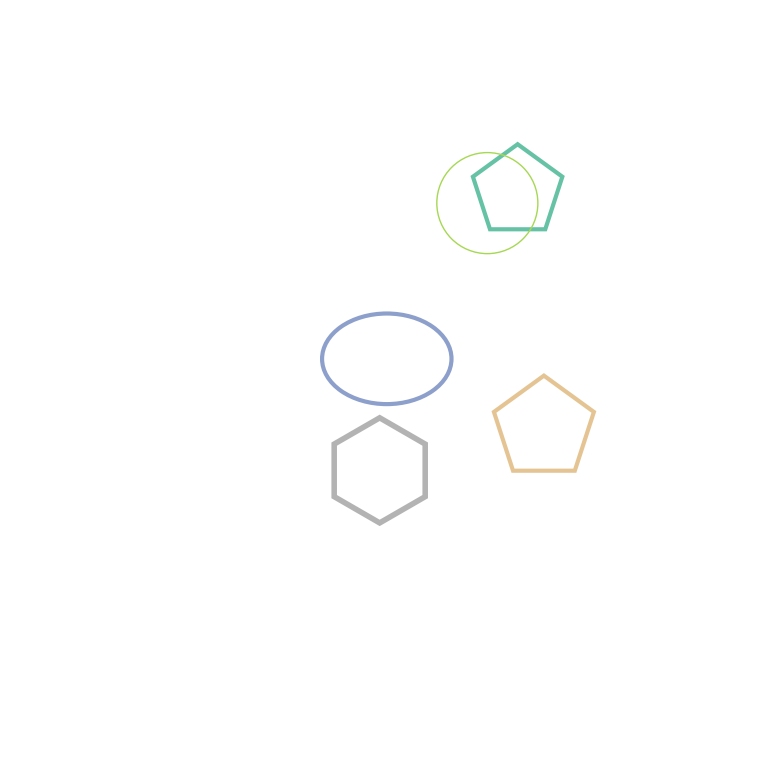[{"shape": "pentagon", "thickness": 1.5, "radius": 0.31, "center": [0.672, 0.752]}, {"shape": "oval", "thickness": 1.5, "radius": 0.42, "center": [0.502, 0.534]}, {"shape": "circle", "thickness": 0.5, "radius": 0.33, "center": [0.633, 0.736]}, {"shape": "pentagon", "thickness": 1.5, "radius": 0.34, "center": [0.706, 0.444]}, {"shape": "hexagon", "thickness": 2, "radius": 0.34, "center": [0.493, 0.389]}]